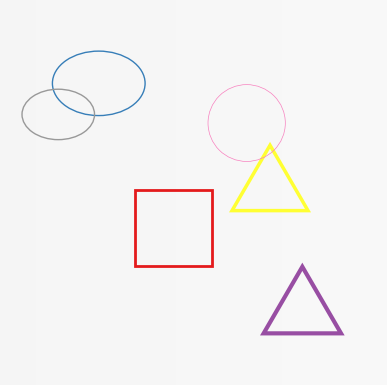[{"shape": "square", "thickness": 2, "radius": 0.49, "center": [0.448, 0.409]}, {"shape": "oval", "thickness": 1, "radius": 0.6, "center": [0.255, 0.784]}, {"shape": "triangle", "thickness": 3, "radius": 0.58, "center": [0.78, 0.192]}, {"shape": "triangle", "thickness": 2.5, "radius": 0.57, "center": [0.697, 0.51]}, {"shape": "circle", "thickness": 0.5, "radius": 0.5, "center": [0.637, 0.68]}, {"shape": "oval", "thickness": 1, "radius": 0.47, "center": [0.15, 0.703]}]